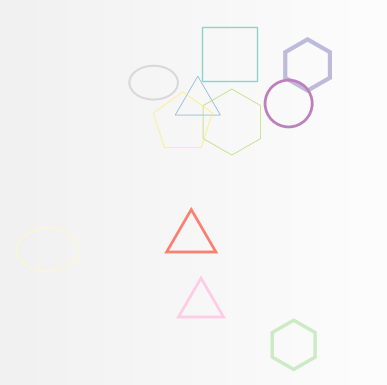[{"shape": "square", "thickness": 1, "radius": 0.35, "center": [0.592, 0.861]}, {"shape": "oval", "thickness": 0.5, "radius": 0.4, "center": [0.123, 0.351]}, {"shape": "hexagon", "thickness": 3, "radius": 0.33, "center": [0.794, 0.831]}, {"shape": "triangle", "thickness": 2, "radius": 0.37, "center": [0.494, 0.382]}, {"shape": "triangle", "thickness": 0.5, "radius": 0.34, "center": [0.51, 0.735]}, {"shape": "hexagon", "thickness": 0.5, "radius": 0.43, "center": [0.598, 0.683]}, {"shape": "triangle", "thickness": 2, "radius": 0.34, "center": [0.519, 0.21]}, {"shape": "oval", "thickness": 1.5, "radius": 0.31, "center": [0.396, 0.785]}, {"shape": "circle", "thickness": 2, "radius": 0.3, "center": [0.745, 0.731]}, {"shape": "hexagon", "thickness": 2.5, "radius": 0.32, "center": [0.758, 0.104]}, {"shape": "pentagon", "thickness": 0.5, "radius": 0.4, "center": [0.472, 0.681]}]